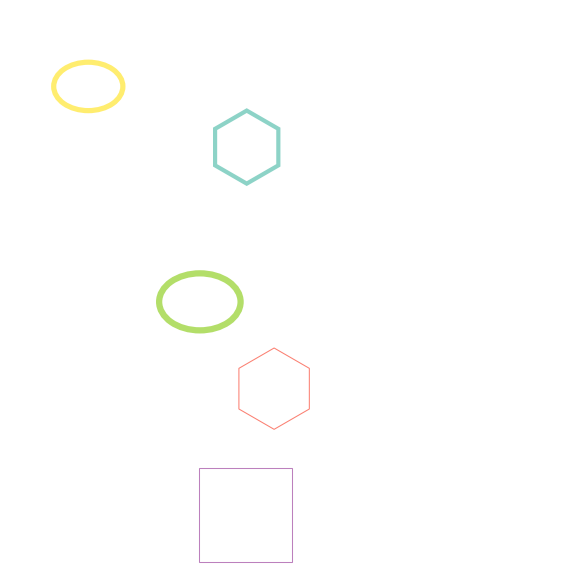[{"shape": "hexagon", "thickness": 2, "radius": 0.32, "center": [0.427, 0.744]}, {"shape": "hexagon", "thickness": 0.5, "radius": 0.35, "center": [0.475, 0.326]}, {"shape": "oval", "thickness": 3, "radius": 0.35, "center": [0.346, 0.476]}, {"shape": "square", "thickness": 0.5, "radius": 0.4, "center": [0.425, 0.108]}, {"shape": "oval", "thickness": 2.5, "radius": 0.3, "center": [0.153, 0.849]}]